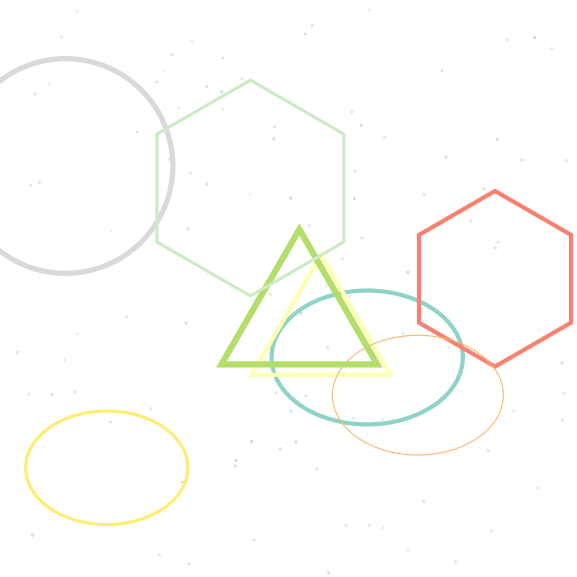[{"shape": "oval", "thickness": 2, "radius": 0.83, "center": [0.636, 0.38]}, {"shape": "triangle", "thickness": 2, "radius": 0.69, "center": [0.556, 0.419]}, {"shape": "hexagon", "thickness": 2, "radius": 0.76, "center": [0.857, 0.516]}, {"shape": "oval", "thickness": 0.5, "radius": 0.74, "center": [0.724, 0.315]}, {"shape": "triangle", "thickness": 3, "radius": 0.78, "center": [0.518, 0.446]}, {"shape": "circle", "thickness": 2.5, "radius": 0.93, "center": [0.113, 0.712]}, {"shape": "hexagon", "thickness": 1.5, "radius": 0.93, "center": [0.434, 0.674]}, {"shape": "oval", "thickness": 1.5, "radius": 0.7, "center": [0.185, 0.189]}]